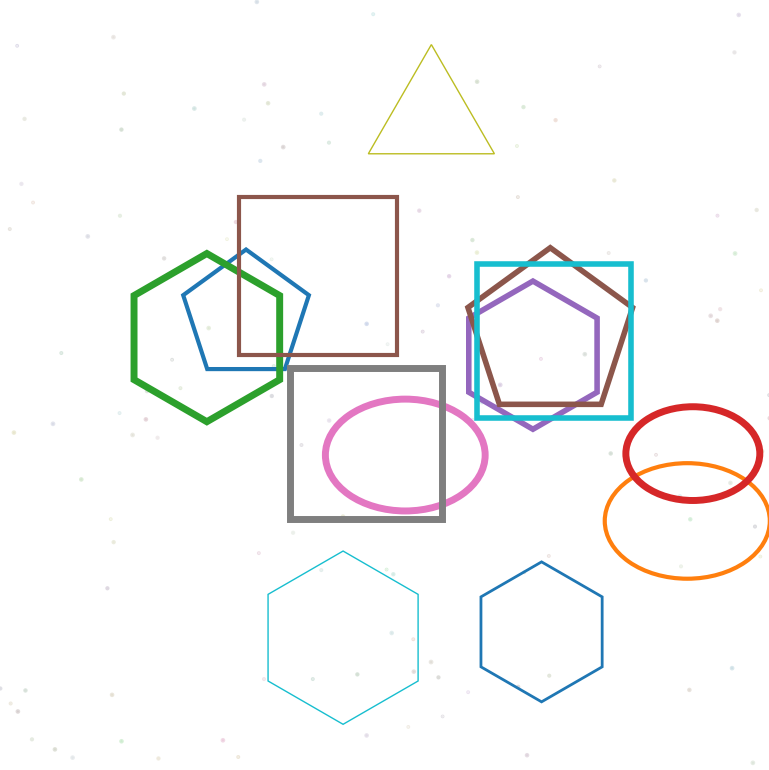[{"shape": "pentagon", "thickness": 1.5, "radius": 0.43, "center": [0.32, 0.59]}, {"shape": "hexagon", "thickness": 1, "radius": 0.45, "center": [0.703, 0.179]}, {"shape": "oval", "thickness": 1.5, "radius": 0.54, "center": [0.893, 0.323]}, {"shape": "hexagon", "thickness": 2.5, "radius": 0.55, "center": [0.269, 0.562]}, {"shape": "oval", "thickness": 2.5, "radius": 0.43, "center": [0.9, 0.411]}, {"shape": "hexagon", "thickness": 2, "radius": 0.48, "center": [0.692, 0.539]}, {"shape": "pentagon", "thickness": 2, "radius": 0.56, "center": [0.715, 0.566]}, {"shape": "square", "thickness": 1.5, "radius": 0.51, "center": [0.413, 0.642]}, {"shape": "oval", "thickness": 2.5, "radius": 0.52, "center": [0.526, 0.409]}, {"shape": "square", "thickness": 2.5, "radius": 0.49, "center": [0.475, 0.424]}, {"shape": "triangle", "thickness": 0.5, "radius": 0.47, "center": [0.56, 0.848]}, {"shape": "square", "thickness": 2, "radius": 0.5, "center": [0.719, 0.557]}, {"shape": "hexagon", "thickness": 0.5, "radius": 0.56, "center": [0.446, 0.172]}]